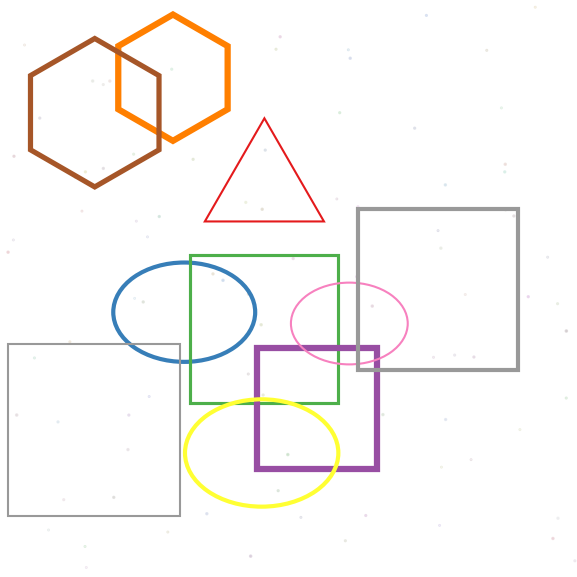[{"shape": "triangle", "thickness": 1, "radius": 0.6, "center": [0.458, 0.675]}, {"shape": "oval", "thickness": 2, "radius": 0.61, "center": [0.319, 0.459]}, {"shape": "square", "thickness": 1.5, "radius": 0.64, "center": [0.458, 0.429]}, {"shape": "square", "thickness": 3, "radius": 0.52, "center": [0.549, 0.292]}, {"shape": "hexagon", "thickness": 3, "radius": 0.55, "center": [0.299, 0.865]}, {"shape": "oval", "thickness": 2, "radius": 0.66, "center": [0.453, 0.215]}, {"shape": "hexagon", "thickness": 2.5, "radius": 0.64, "center": [0.164, 0.804]}, {"shape": "oval", "thickness": 1, "radius": 0.51, "center": [0.605, 0.439]}, {"shape": "square", "thickness": 2, "radius": 0.7, "center": [0.759, 0.498]}, {"shape": "square", "thickness": 1, "radius": 0.74, "center": [0.162, 0.254]}]